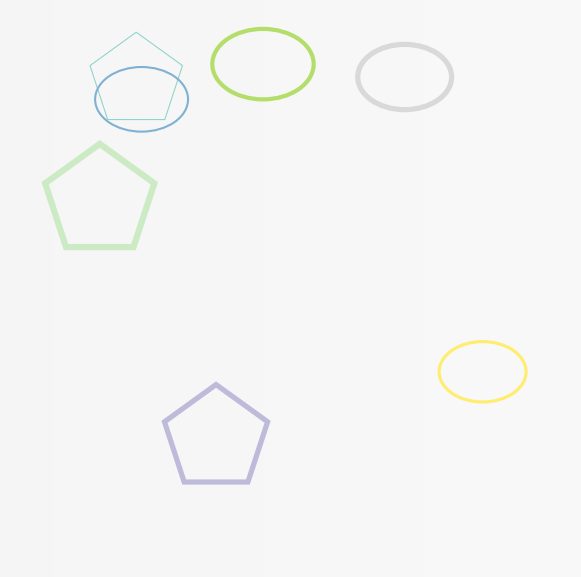[{"shape": "pentagon", "thickness": 0.5, "radius": 0.42, "center": [0.234, 0.86]}, {"shape": "pentagon", "thickness": 2.5, "radius": 0.47, "center": [0.372, 0.24]}, {"shape": "oval", "thickness": 1, "radius": 0.4, "center": [0.244, 0.827]}, {"shape": "oval", "thickness": 2, "radius": 0.44, "center": [0.452, 0.888]}, {"shape": "oval", "thickness": 2.5, "radius": 0.4, "center": [0.696, 0.866]}, {"shape": "pentagon", "thickness": 3, "radius": 0.49, "center": [0.172, 0.651]}, {"shape": "oval", "thickness": 1.5, "radius": 0.37, "center": [0.83, 0.355]}]